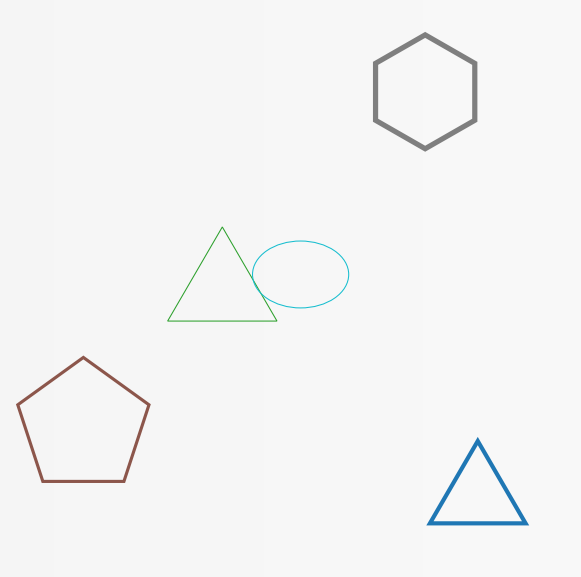[{"shape": "triangle", "thickness": 2, "radius": 0.48, "center": [0.822, 0.14]}, {"shape": "triangle", "thickness": 0.5, "radius": 0.54, "center": [0.382, 0.497]}, {"shape": "pentagon", "thickness": 1.5, "radius": 0.59, "center": [0.143, 0.262]}, {"shape": "hexagon", "thickness": 2.5, "radius": 0.49, "center": [0.731, 0.84]}, {"shape": "oval", "thickness": 0.5, "radius": 0.41, "center": [0.517, 0.524]}]